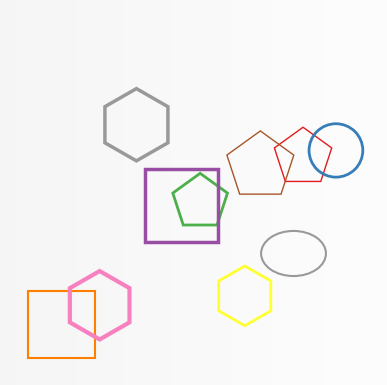[{"shape": "pentagon", "thickness": 1, "radius": 0.39, "center": [0.782, 0.592]}, {"shape": "circle", "thickness": 2, "radius": 0.35, "center": [0.867, 0.609]}, {"shape": "pentagon", "thickness": 2, "radius": 0.37, "center": [0.516, 0.476]}, {"shape": "square", "thickness": 2.5, "radius": 0.47, "center": [0.468, 0.466]}, {"shape": "square", "thickness": 1.5, "radius": 0.43, "center": [0.158, 0.157]}, {"shape": "hexagon", "thickness": 2, "radius": 0.39, "center": [0.632, 0.231]}, {"shape": "pentagon", "thickness": 1, "radius": 0.45, "center": [0.672, 0.569]}, {"shape": "hexagon", "thickness": 3, "radius": 0.44, "center": [0.257, 0.207]}, {"shape": "hexagon", "thickness": 2.5, "radius": 0.47, "center": [0.352, 0.676]}, {"shape": "oval", "thickness": 1.5, "radius": 0.42, "center": [0.757, 0.342]}]